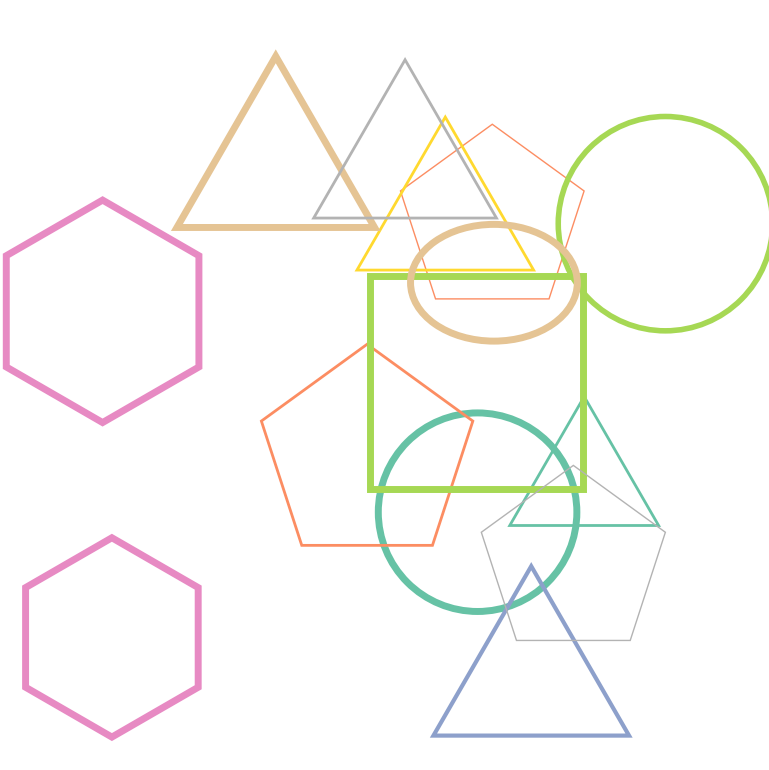[{"shape": "circle", "thickness": 2.5, "radius": 0.64, "center": [0.62, 0.335]}, {"shape": "triangle", "thickness": 1, "radius": 0.56, "center": [0.759, 0.373]}, {"shape": "pentagon", "thickness": 1, "radius": 0.72, "center": [0.477, 0.409]}, {"shape": "pentagon", "thickness": 0.5, "radius": 0.63, "center": [0.639, 0.713]}, {"shape": "triangle", "thickness": 1.5, "radius": 0.73, "center": [0.69, 0.118]}, {"shape": "hexagon", "thickness": 2.5, "radius": 0.65, "center": [0.145, 0.172]}, {"shape": "hexagon", "thickness": 2.5, "radius": 0.72, "center": [0.133, 0.596]}, {"shape": "square", "thickness": 2.5, "radius": 0.69, "center": [0.618, 0.503]}, {"shape": "circle", "thickness": 2, "radius": 0.7, "center": [0.864, 0.71]}, {"shape": "triangle", "thickness": 1, "radius": 0.66, "center": [0.578, 0.715]}, {"shape": "triangle", "thickness": 2.5, "radius": 0.74, "center": [0.358, 0.779]}, {"shape": "oval", "thickness": 2.5, "radius": 0.54, "center": [0.641, 0.633]}, {"shape": "triangle", "thickness": 1, "radius": 0.69, "center": [0.526, 0.785]}, {"shape": "pentagon", "thickness": 0.5, "radius": 0.63, "center": [0.745, 0.27]}]